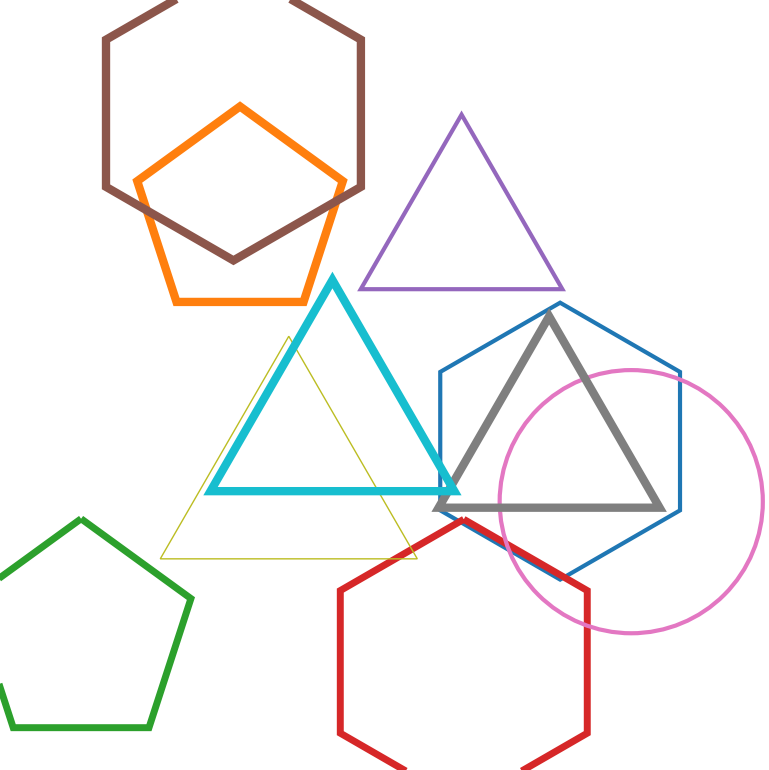[{"shape": "hexagon", "thickness": 1.5, "radius": 0.9, "center": [0.727, 0.427]}, {"shape": "pentagon", "thickness": 3, "radius": 0.7, "center": [0.312, 0.721]}, {"shape": "pentagon", "thickness": 2.5, "radius": 0.75, "center": [0.105, 0.176]}, {"shape": "hexagon", "thickness": 2.5, "radius": 0.93, "center": [0.602, 0.14]}, {"shape": "triangle", "thickness": 1.5, "radius": 0.76, "center": [0.599, 0.7]}, {"shape": "hexagon", "thickness": 3, "radius": 0.96, "center": [0.303, 0.853]}, {"shape": "circle", "thickness": 1.5, "radius": 0.85, "center": [0.82, 0.348]}, {"shape": "triangle", "thickness": 3, "radius": 0.83, "center": [0.713, 0.424]}, {"shape": "triangle", "thickness": 0.5, "radius": 0.96, "center": [0.375, 0.371]}, {"shape": "triangle", "thickness": 3, "radius": 0.91, "center": [0.432, 0.454]}]